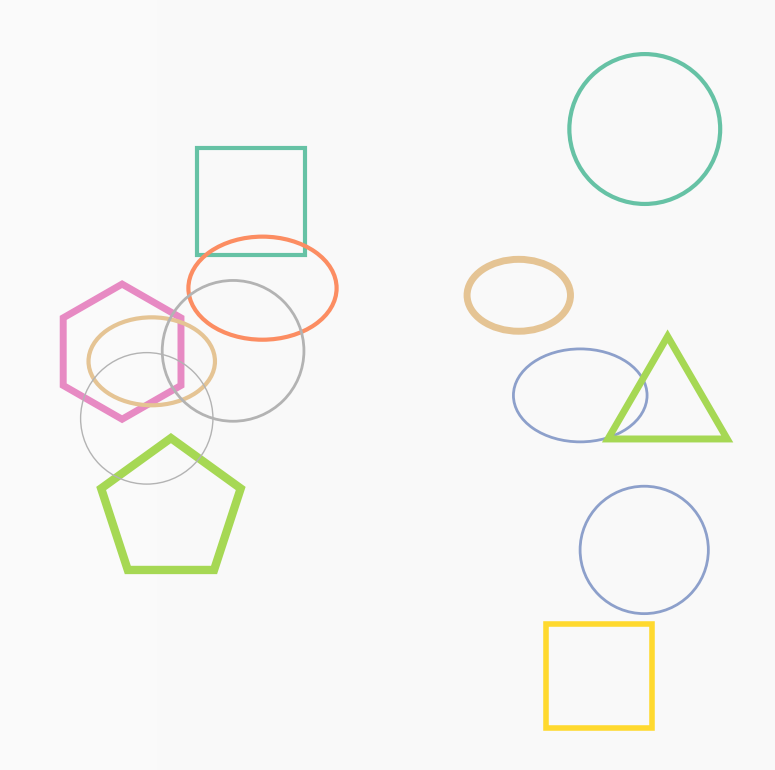[{"shape": "square", "thickness": 1.5, "radius": 0.35, "center": [0.324, 0.738]}, {"shape": "circle", "thickness": 1.5, "radius": 0.49, "center": [0.832, 0.832]}, {"shape": "oval", "thickness": 1.5, "radius": 0.48, "center": [0.339, 0.626]}, {"shape": "oval", "thickness": 1, "radius": 0.43, "center": [0.749, 0.487]}, {"shape": "circle", "thickness": 1, "radius": 0.41, "center": [0.831, 0.286]}, {"shape": "hexagon", "thickness": 2.5, "radius": 0.44, "center": [0.158, 0.543]}, {"shape": "pentagon", "thickness": 3, "radius": 0.47, "center": [0.221, 0.336]}, {"shape": "triangle", "thickness": 2.5, "radius": 0.44, "center": [0.861, 0.474]}, {"shape": "square", "thickness": 2, "radius": 0.34, "center": [0.773, 0.122]}, {"shape": "oval", "thickness": 1.5, "radius": 0.41, "center": [0.196, 0.531]}, {"shape": "oval", "thickness": 2.5, "radius": 0.33, "center": [0.669, 0.617]}, {"shape": "circle", "thickness": 0.5, "radius": 0.43, "center": [0.189, 0.457]}, {"shape": "circle", "thickness": 1, "radius": 0.46, "center": [0.301, 0.544]}]